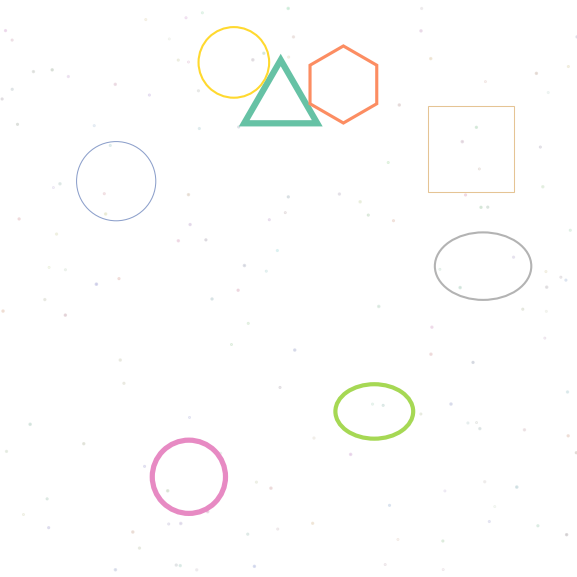[{"shape": "triangle", "thickness": 3, "radius": 0.37, "center": [0.486, 0.822]}, {"shape": "hexagon", "thickness": 1.5, "radius": 0.33, "center": [0.595, 0.853]}, {"shape": "circle", "thickness": 0.5, "radius": 0.34, "center": [0.201, 0.685]}, {"shape": "circle", "thickness": 2.5, "radius": 0.32, "center": [0.327, 0.174]}, {"shape": "oval", "thickness": 2, "radius": 0.34, "center": [0.648, 0.287]}, {"shape": "circle", "thickness": 1, "radius": 0.31, "center": [0.405, 0.891]}, {"shape": "square", "thickness": 0.5, "radius": 0.37, "center": [0.815, 0.741]}, {"shape": "oval", "thickness": 1, "radius": 0.42, "center": [0.836, 0.538]}]